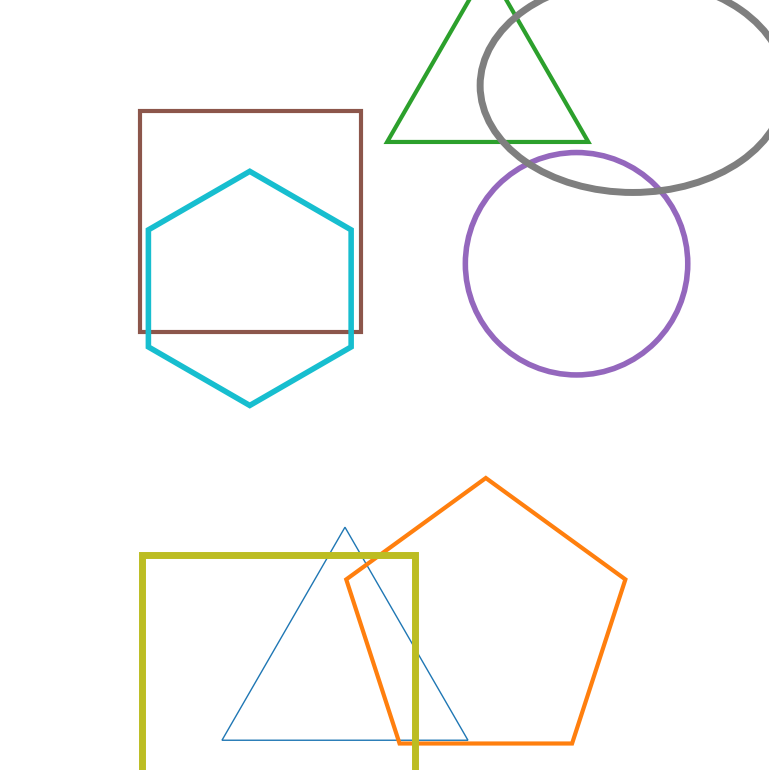[{"shape": "triangle", "thickness": 0.5, "radius": 0.92, "center": [0.448, 0.131]}, {"shape": "pentagon", "thickness": 1.5, "radius": 0.95, "center": [0.631, 0.189]}, {"shape": "triangle", "thickness": 1.5, "radius": 0.75, "center": [0.633, 0.891]}, {"shape": "circle", "thickness": 2, "radius": 0.72, "center": [0.749, 0.657]}, {"shape": "square", "thickness": 1.5, "radius": 0.72, "center": [0.326, 0.712]}, {"shape": "oval", "thickness": 2.5, "radius": 0.99, "center": [0.822, 0.889]}, {"shape": "square", "thickness": 2.5, "radius": 0.89, "center": [0.362, 0.102]}, {"shape": "hexagon", "thickness": 2, "radius": 0.76, "center": [0.324, 0.625]}]